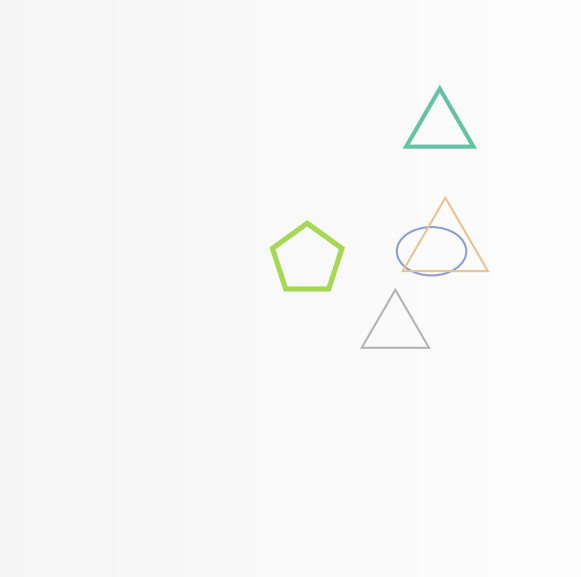[{"shape": "triangle", "thickness": 2, "radius": 0.33, "center": [0.757, 0.779]}, {"shape": "oval", "thickness": 1, "radius": 0.3, "center": [0.742, 0.564]}, {"shape": "pentagon", "thickness": 2.5, "radius": 0.31, "center": [0.529, 0.55]}, {"shape": "triangle", "thickness": 1, "radius": 0.42, "center": [0.766, 0.572]}, {"shape": "triangle", "thickness": 1, "radius": 0.33, "center": [0.68, 0.43]}]